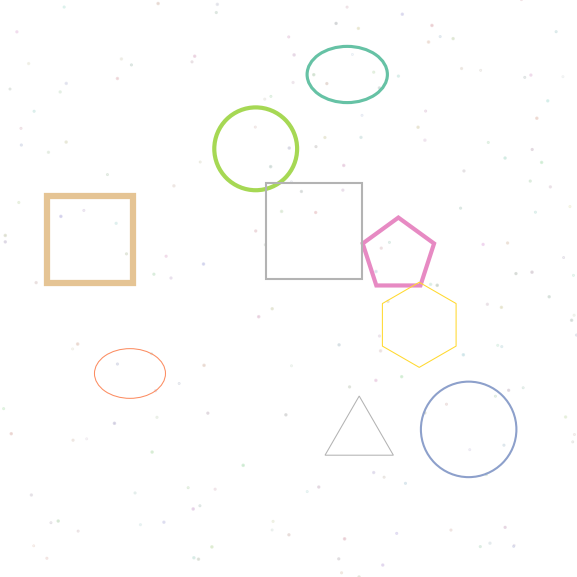[{"shape": "oval", "thickness": 1.5, "radius": 0.35, "center": [0.601, 0.87]}, {"shape": "oval", "thickness": 0.5, "radius": 0.31, "center": [0.225, 0.352]}, {"shape": "circle", "thickness": 1, "radius": 0.41, "center": [0.812, 0.256]}, {"shape": "pentagon", "thickness": 2, "radius": 0.32, "center": [0.69, 0.557]}, {"shape": "circle", "thickness": 2, "radius": 0.36, "center": [0.443, 0.741]}, {"shape": "hexagon", "thickness": 0.5, "radius": 0.37, "center": [0.726, 0.437]}, {"shape": "square", "thickness": 3, "radius": 0.37, "center": [0.156, 0.584]}, {"shape": "triangle", "thickness": 0.5, "radius": 0.34, "center": [0.622, 0.245]}, {"shape": "square", "thickness": 1, "radius": 0.42, "center": [0.544, 0.599]}]